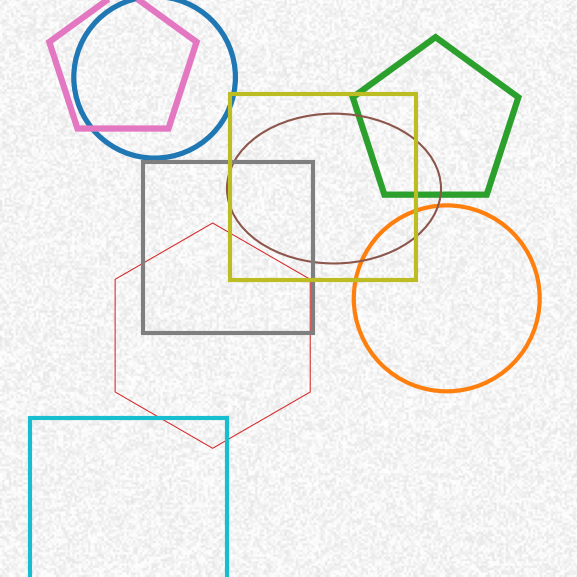[{"shape": "circle", "thickness": 2.5, "radius": 0.7, "center": [0.268, 0.865]}, {"shape": "circle", "thickness": 2, "radius": 0.8, "center": [0.774, 0.482]}, {"shape": "pentagon", "thickness": 3, "radius": 0.75, "center": [0.754, 0.784]}, {"shape": "hexagon", "thickness": 0.5, "radius": 0.98, "center": [0.368, 0.418]}, {"shape": "oval", "thickness": 1, "radius": 0.93, "center": [0.578, 0.673]}, {"shape": "pentagon", "thickness": 3, "radius": 0.67, "center": [0.213, 0.885]}, {"shape": "square", "thickness": 2, "radius": 0.74, "center": [0.394, 0.57]}, {"shape": "square", "thickness": 2, "radius": 0.81, "center": [0.56, 0.675]}, {"shape": "square", "thickness": 2, "radius": 0.85, "center": [0.223, 0.105]}]